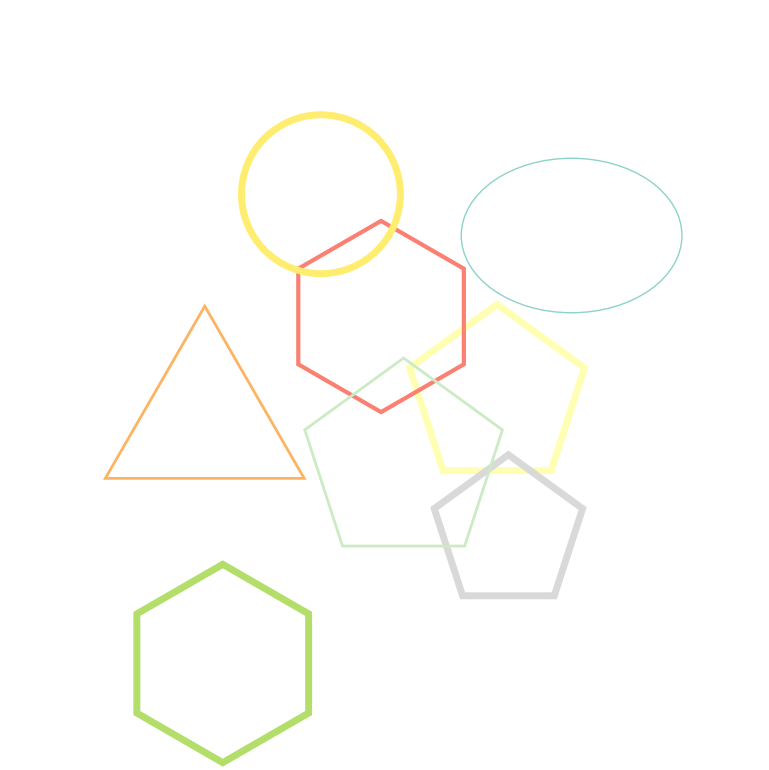[{"shape": "oval", "thickness": 0.5, "radius": 0.72, "center": [0.742, 0.694]}, {"shape": "pentagon", "thickness": 2.5, "radius": 0.6, "center": [0.646, 0.485]}, {"shape": "hexagon", "thickness": 1.5, "radius": 0.62, "center": [0.495, 0.589]}, {"shape": "triangle", "thickness": 1, "radius": 0.75, "center": [0.266, 0.453]}, {"shape": "hexagon", "thickness": 2.5, "radius": 0.64, "center": [0.289, 0.138]}, {"shape": "pentagon", "thickness": 2.5, "radius": 0.51, "center": [0.66, 0.308]}, {"shape": "pentagon", "thickness": 1, "radius": 0.67, "center": [0.524, 0.4]}, {"shape": "circle", "thickness": 2.5, "radius": 0.52, "center": [0.417, 0.748]}]